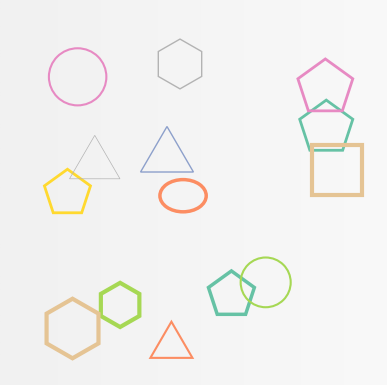[{"shape": "pentagon", "thickness": 2, "radius": 0.36, "center": [0.842, 0.668]}, {"shape": "pentagon", "thickness": 2.5, "radius": 0.31, "center": [0.597, 0.234]}, {"shape": "triangle", "thickness": 1.5, "radius": 0.31, "center": [0.442, 0.102]}, {"shape": "oval", "thickness": 2.5, "radius": 0.3, "center": [0.472, 0.492]}, {"shape": "triangle", "thickness": 1, "radius": 0.39, "center": [0.431, 0.593]}, {"shape": "circle", "thickness": 1.5, "radius": 0.37, "center": [0.2, 0.8]}, {"shape": "pentagon", "thickness": 2, "radius": 0.37, "center": [0.84, 0.772]}, {"shape": "hexagon", "thickness": 3, "radius": 0.29, "center": [0.31, 0.208]}, {"shape": "circle", "thickness": 1.5, "radius": 0.32, "center": [0.686, 0.267]}, {"shape": "pentagon", "thickness": 2, "radius": 0.31, "center": [0.174, 0.498]}, {"shape": "hexagon", "thickness": 3, "radius": 0.39, "center": [0.187, 0.147]}, {"shape": "square", "thickness": 3, "radius": 0.33, "center": [0.87, 0.557]}, {"shape": "triangle", "thickness": 0.5, "radius": 0.38, "center": [0.244, 0.573]}, {"shape": "hexagon", "thickness": 1, "radius": 0.32, "center": [0.465, 0.834]}]